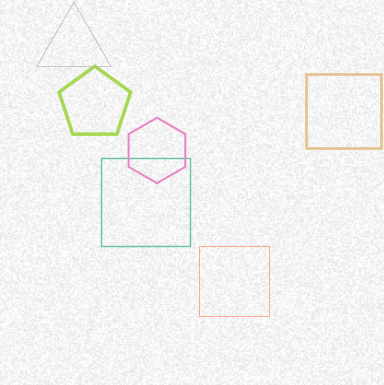[{"shape": "square", "thickness": 1, "radius": 0.57, "center": [0.378, 0.475]}, {"shape": "square", "thickness": 0.5, "radius": 0.46, "center": [0.608, 0.27]}, {"shape": "hexagon", "thickness": 1.5, "radius": 0.43, "center": [0.408, 0.609]}, {"shape": "pentagon", "thickness": 2.5, "radius": 0.49, "center": [0.246, 0.731]}, {"shape": "square", "thickness": 2, "radius": 0.48, "center": [0.892, 0.711]}, {"shape": "triangle", "thickness": 0.5, "radius": 0.56, "center": [0.192, 0.883]}]